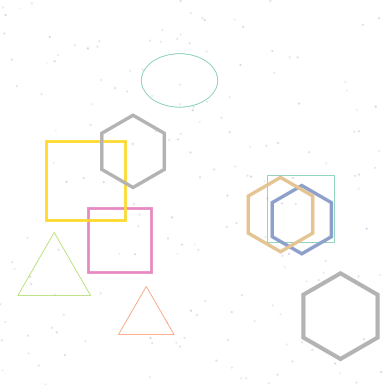[{"shape": "oval", "thickness": 0.5, "radius": 0.5, "center": [0.466, 0.791]}, {"shape": "square", "thickness": 0.5, "radius": 0.44, "center": [0.78, 0.458]}, {"shape": "triangle", "thickness": 0.5, "radius": 0.42, "center": [0.38, 0.173]}, {"shape": "hexagon", "thickness": 2.5, "radius": 0.44, "center": [0.784, 0.429]}, {"shape": "square", "thickness": 2, "radius": 0.42, "center": [0.31, 0.376]}, {"shape": "triangle", "thickness": 0.5, "radius": 0.55, "center": [0.141, 0.287]}, {"shape": "square", "thickness": 2, "radius": 0.51, "center": [0.223, 0.531]}, {"shape": "hexagon", "thickness": 2.5, "radius": 0.48, "center": [0.729, 0.443]}, {"shape": "hexagon", "thickness": 3, "radius": 0.56, "center": [0.884, 0.179]}, {"shape": "hexagon", "thickness": 2.5, "radius": 0.47, "center": [0.346, 0.607]}]